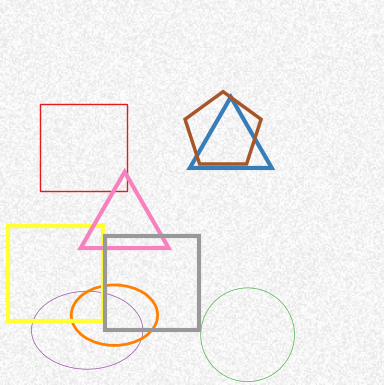[{"shape": "square", "thickness": 1, "radius": 0.57, "center": [0.217, 0.617]}, {"shape": "triangle", "thickness": 3, "radius": 0.61, "center": [0.6, 0.625]}, {"shape": "circle", "thickness": 0.5, "radius": 0.61, "center": [0.643, 0.13]}, {"shape": "oval", "thickness": 0.5, "radius": 0.72, "center": [0.226, 0.142]}, {"shape": "oval", "thickness": 2, "radius": 0.56, "center": [0.297, 0.181]}, {"shape": "square", "thickness": 3, "radius": 0.62, "center": [0.144, 0.29]}, {"shape": "pentagon", "thickness": 2.5, "radius": 0.52, "center": [0.579, 0.658]}, {"shape": "triangle", "thickness": 3, "radius": 0.66, "center": [0.324, 0.422]}, {"shape": "square", "thickness": 3, "radius": 0.61, "center": [0.395, 0.264]}]